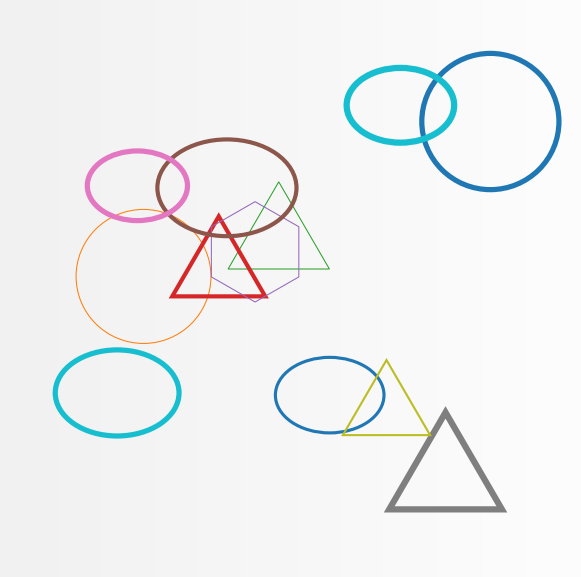[{"shape": "oval", "thickness": 1.5, "radius": 0.47, "center": [0.567, 0.315]}, {"shape": "circle", "thickness": 2.5, "radius": 0.59, "center": [0.844, 0.789]}, {"shape": "circle", "thickness": 0.5, "radius": 0.58, "center": [0.247, 0.52]}, {"shape": "triangle", "thickness": 0.5, "radius": 0.5, "center": [0.48, 0.584]}, {"shape": "triangle", "thickness": 2, "radius": 0.46, "center": [0.376, 0.532]}, {"shape": "hexagon", "thickness": 0.5, "radius": 0.43, "center": [0.439, 0.563]}, {"shape": "oval", "thickness": 2, "radius": 0.6, "center": [0.39, 0.674]}, {"shape": "oval", "thickness": 2.5, "radius": 0.43, "center": [0.236, 0.677]}, {"shape": "triangle", "thickness": 3, "radius": 0.56, "center": [0.767, 0.173]}, {"shape": "triangle", "thickness": 1, "radius": 0.43, "center": [0.665, 0.289]}, {"shape": "oval", "thickness": 2.5, "radius": 0.53, "center": [0.202, 0.319]}, {"shape": "oval", "thickness": 3, "radius": 0.46, "center": [0.689, 0.817]}]